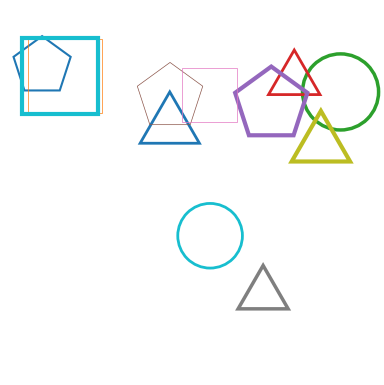[{"shape": "triangle", "thickness": 2, "radius": 0.44, "center": [0.441, 0.672]}, {"shape": "pentagon", "thickness": 1.5, "radius": 0.39, "center": [0.109, 0.828]}, {"shape": "square", "thickness": 0.5, "radius": 0.48, "center": [0.169, 0.804]}, {"shape": "circle", "thickness": 2.5, "radius": 0.49, "center": [0.885, 0.761]}, {"shape": "triangle", "thickness": 2, "radius": 0.39, "center": [0.764, 0.793]}, {"shape": "pentagon", "thickness": 3, "radius": 0.49, "center": [0.705, 0.728]}, {"shape": "pentagon", "thickness": 0.5, "radius": 0.45, "center": [0.442, 0.748]}, {"shape": "square", "thickness": 0.5, "radius": 0.36, "center": [0.544, 0.753]}, {"shape": "triangle", "thickness": 2.5, "radius": 0.38, "center": [0.683, 0.235]}, {"shape": "triangle", "thickness": 3, "radius": 0.44, "center": [0.833, 0.624]}, {"shape": "square", "thickness": 3, "radius": 0.49, "center": [0.156, 0.803]}, {"shape": "circle", "thickness": 2, "radius": 0.42, "center": [0.546, 0.388]}]